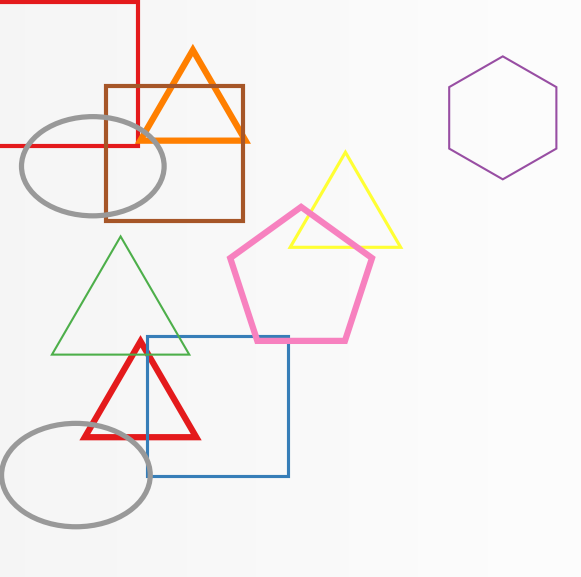[{"shape": "square", "thickness": 2, "radius": 0.62, "center": [0.113, 0.871]}, {"shape": "triangle", "thickness": 3, "radius": 0.55, "center": [0.242, 0.297]}, {"shape": "square", "thickness": 1.5, "radius": 0.61, "center": [0.374, 0.296]}, {"shape": "triangle", "thickness": 1, "radius": 0.68, "center": [0.207, 0.453]}, {"shape": "hexagon", "thickness": 1, "radius": 0.53, "center": [0.865, 0.795]}, {"shape": "triangle", "thickness": 3, "radius": 0.52, "center": [0.332, 0.808]}, {"shape": "triangle", "thickness": 1.5, "radius": 0.55, "center": [0.594, 0.626]}, {"shape": "square", "thickness": 2, "radius": 0.59, "center": [0.3, 0.733]}, {"shape": "pentagon", "thickness": 3, "radius": 0.64, "center": [0.518, 0.513]}, {"shape": "oval", "thickness": 2.5, "radius": 0.64, "center": [0.131, 0.177]}, {"shape": "oval", "thickness": 2.5, "radius": 0.61, "center": [0.16, 0.711]}]